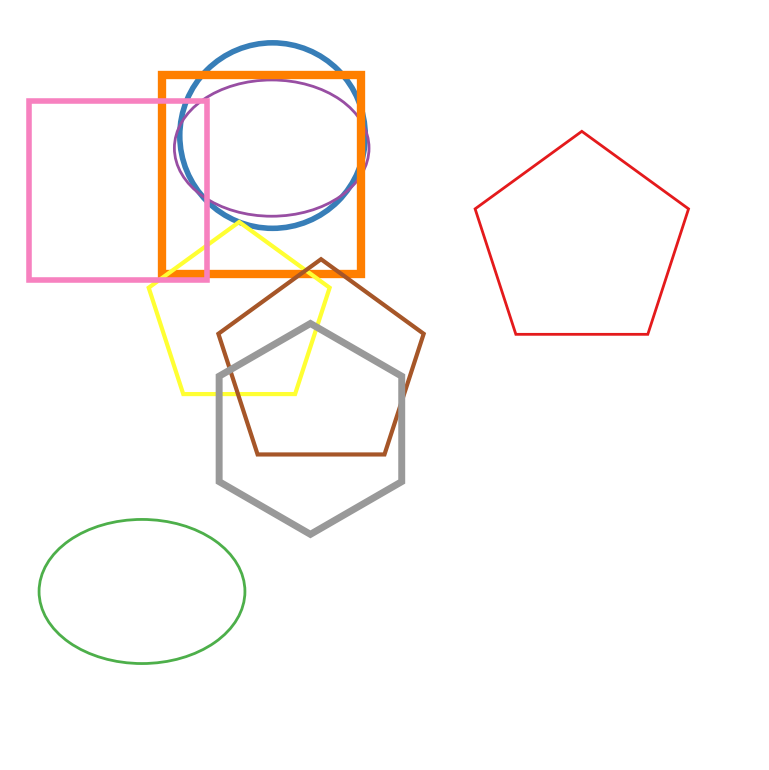[{"shape": "pentagon", "thickness": 1, "radius": 0.73, "center": [0.756, 0.684]}, {"shape": "circle", "thickness": 2, "radius": 0.6, "center": [0.354, 0.824]}, {"shape": "oval", "thickness": 1, "radius": 0.67, "center": [0.184, 0.232]}, {"shape": "oval", "thickness": 1, "radius": 0.63, "center": [0.353, 0.808]}, {"shape": "square", "thickness": 3, "radius": 0.65, "center": [0.34, 0.774]}, {"shape": "pentagon", "thickness": 1.5, "radius": 0.62, "center": [0.311, 0.588]}, {"shape": "pentagon", "thickness": 1.5, "radius": 0.7, "center": [0.417, 0.523]}, {"shape": "square", "thickness": 2, "radius": 0.58, "center": [0.153, 0.753]}, {"shape": "hexagon", "thickness": 2.5, "radius": 0.68, "center": [0.403, 0.443]}]